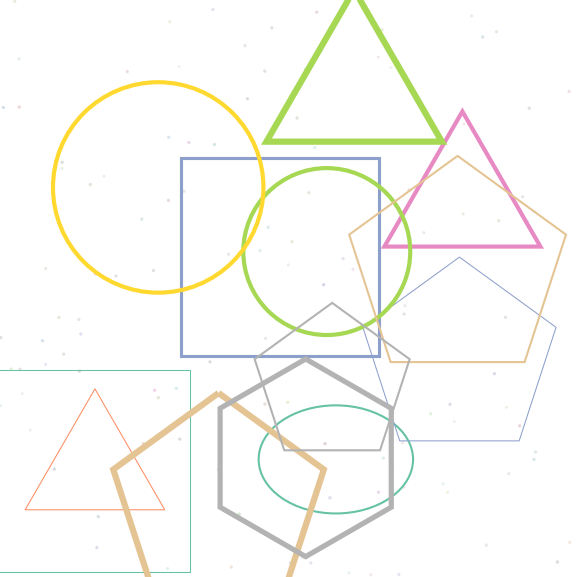[{"shape": "oval", "thickness": 1, "radius": 0.67, "center": [0.582, 0.204]}, {"shape": "square", "thickness": 0.5, "radius": 0.87, "center": [0.154, 0.184]}, {"shape": "triangle", "thickness": 0.5, "radius": 0.7, "center": [0.164, 0.186]}, {"shape": "square", "thickness": 1.5, "radius": 0.86, "center": [0.485, 0.555]}, {"shape": "pentagon", "thickness": 0.5, "radius": 0.88, "center": [0.796, 0.378]}, {"shape": "triangle", "thickness": 2, "radius": 0.78, "center": [0.801, 0.65]}, {"shape": "circle", "thickness": 2, "radius": 0.72, "center": [0.566, 0.564]}, {"shape": "triangle", "thickness": 3, "radius": 0.88, "center": [0.613, 0.842]}, {"shape": "circle", "thickness": 2, "radius": 0.91, "center": [0.274, 0.675]}, {"shape": "pentagon", "thickness": 1, "radius": 0.99, "center": [0.792, 0.532]}, {"shape": "pentagon", "thickness": 3, "radius": 0.96, "center": [0.378, 0.127]}, {"shape": "pentagon", "thickness": 1, "radius": 0.71, "center": [0.575, 0.334]}, {"shape": "hexagon", "thickness": 2.5, "radius": 0.86, "center": [0.529, 0.206]}]